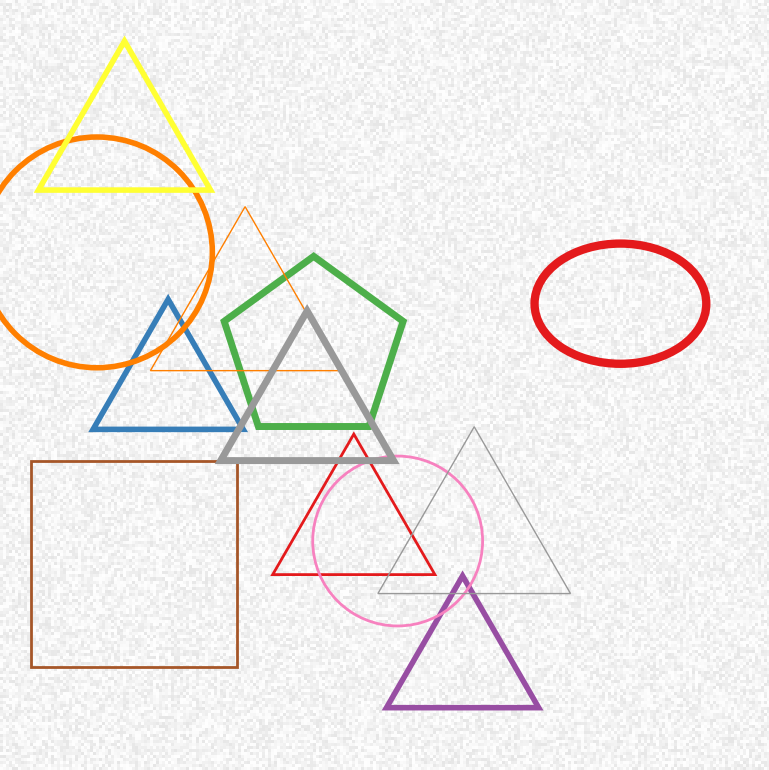[{"shape": "triangle", "thickness": 1, "radius": 0.61, "center": [0.459, 0.315]}, {"shape": "oval", "thickness": 3, "radius": 0.56, "center": [0.806, 0.606]}, {"shape": "triangle", "thickness": 2, "radius": 0.56, "center": [0.218, 0.499]}, {"shape": "pentagon", "thickness": 2.5, "radius": 0.61, "center": [0.407, 0.545]}, {"shape": "triangle", "thickness": 2, "radius": 0.57, "center": [0.601, 0.138]}, {"shape": "circle", "thickness": 2, "radius": 0.75, "center": [0.126, 0.672]}, {"shape": "triangle", "thickness": 0.5, "radius": 0.71, "center": [0.318, 0.59]}, {"shape": "triangle", "thickness": 2, "radius": 0.65, "center": [0.162, 0.818]}, {"shape": "square", "thickness": 1, "radius": 0.67, "center": [0.174, 0.267]}, {"shape": "circle", "thickness": 1, "radius": 0.55, "center": [0.516, 0.297]}, {"shape": "triangle", "thickness": 2.5, "radius": 0.65, "center": [0.399, 0.467]}, {"shape": "triangle", "thickness": 0.5, "radius": 0.72, "center": [0.616, 0.301]}]